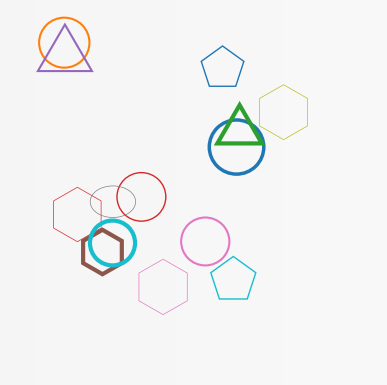[{"shape": "pentagon", "thickness": 1, "radius": 0.29, "center": [0.574, 0.823]}, {"shape": "circle", "thickness": 2.5, "radius": 0.35, "center": [0.61, 0.618]}, {"shape": "circle", "thickness": 1.5, "radius": 0.32, "center": [0.166, 0.889]}, {"shape": "triangle", "thickness": 3, "radius": 0.33, "center": [0.618, 0.661]}, {"shape": "hexagon", "thickness": 0.5, "radius": 0.35, "center": [0.2, 0.443]}, {"shape": "circle", "thickness": 1, "radius": 0.32, "center": [0.365, 0.489]}, {"shape": "triangle", "thickness": 1.5, "radius": 0.4, "center": [0.168, 0.856]}, {"shape": "hexagon", "thickness": 3, "radius": 0.29, "center": [0.264, 0.345]}, {"shape": "circle", "thickness": 1.5, "radius": 0.31, "center": [0.53, 0.373]}, {"shape": "hexagon", "thickness": 0.5, "radius": 0.36, "center": [0.421, 0.255]}, {"shape": "oval", "thickness": 0.5, "radius": 0.29, "center": [0.291, 0.476]}, {"shape": "hexagon", "thickness": 0.5, "radius": 0.36, "center": [0.732, 0.709]}, {"shape": "circle", "thickness": 3, "radius": 0.29, "center": [0.29, 0.369]}, {"shape": "pentagon", "thickness": 1, "radius": 0.31, "center": [0.602, 0.273]}]